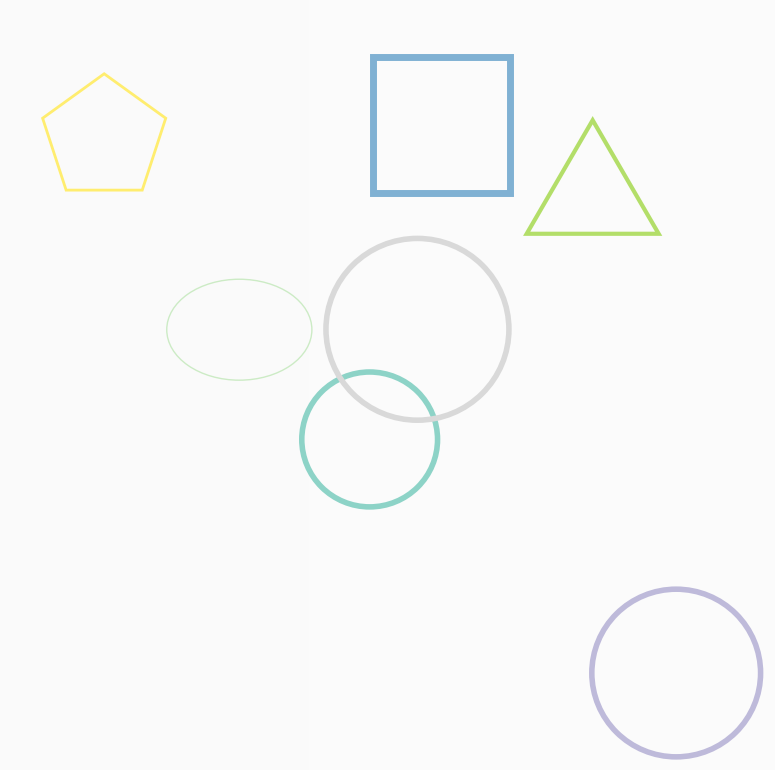[{"shape": "circle", "thickness": 2, "radius": 0.44, "center": [0.477, 0.429]}, {"shape": "circle", "thickness": 2, "radius": 0.54, "center": [0.873, 0.126]}, {"shape": "square", "thickness": 2.5, "radius": 0.44, "center": [0.57, 0.838]}, {"shape": "triangle", "thickness": 1.5, "radius": 0.49, "center": [0.765, 0.746]}, {"shape": "circle", "thickness": 2, "radius": 0.59, "center": [0.539, 0.572]}, {"shape": "oval", "thickness": 0.5, "radius": 0.47, "center": [0.309, 0.572]}, {"shape": "pentagon", "thickness": 1, "radius": 0.42, "center": [0.134, 0.821]}]